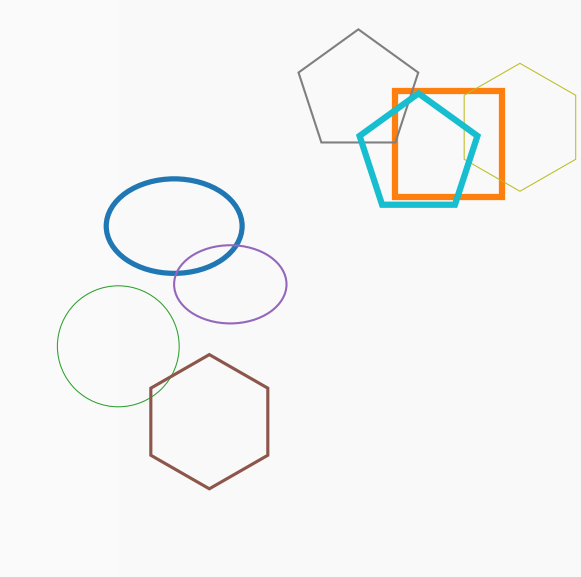[{"shape": "oval", "thickness": 2.5, "radius": 0.58, "center": [0.3, 0.608]}, {"shape": "square", "thickness": 3, "radius": 0.46, "center": [0.771, 0.75]}, {"shape": "circle", "thickness": 0.5, "radius": 0.52, "center": [0.204, 0.399]}, {"shape": "oval", "thickness": 1, "radius": 0.48, "center": [0.396, 0.507]}, {"shape": "hexagon", "thickness": 1.5, "radius": 0.58, "center": [0.36, 0.269]}, {"shape": "pentagon", "thickness": 1, "radius": 0.54, "center": [0.617, 0.84]}, {"shape": "hexagon", "thickness": 0.5, "radius": 0.55, "center": [0.895, 0.779]}, {"shape": "pentagon", "thickness": 3, "radius": 0.53, "center": [0.72, 0.731]}]